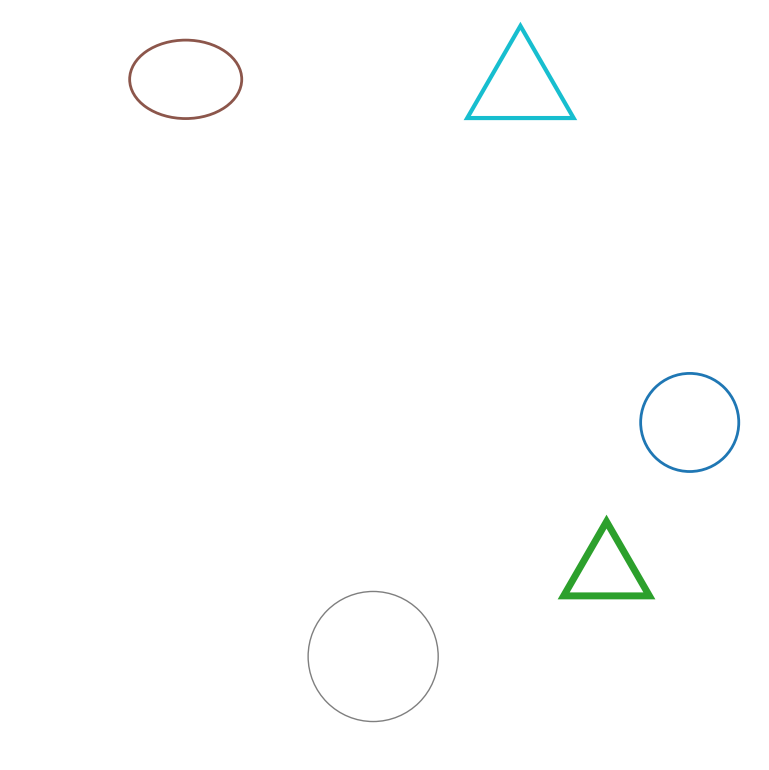[{"shape": "circle", "thickness": 1, "radius": 0.32, "center": [0.896, 0.451]}, {"shape": "triangle", "thickness": 2.5, "radius": 0.32, "center": [0.788, 0.258]}, {"shape": "oval", "thickness": 1, "radius": 0.36, "center": [0.241, 0.897]}, {"shape": "circle", "thickness": 0.5, "radius": 0.42, "center": [0.485, 0.147]}, {"shape": "triangle", "thickness": 1.5, "radius": 0.4, "center": [0.676, 0.887]}]